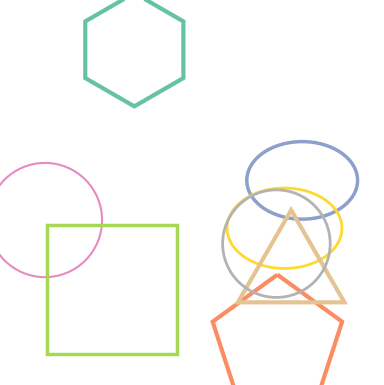[{"shape": "hexagon", "thickness": 3, "radius": 0.74, "center": [0.349, 0.871]}, {"shape": "pentagon", "thickness": 3, "radius": 0.88, "center": [0.72, 0.11]}, {"shape": "oval", "thickness": 2.5, "radius": 0.72, "center": [0.785, 0.532]}, {"shape": "circle", "thickness": 1.5, "radius": 0.74, "center": [0.117, 0.428]}, {"shape": "square", "thickness": 2.5, "radius": 0.84, "center": [0.291, 0.248]}, {"shape": "oval", "thickness": 2, "radius": 0.75, "center": [0.739, 0.407]}, {"shape": "triangle", "thickness": 3, "radius": 0.8, "center": [0.756, 0.295]}, {"shape": "circle", "thickness": 2, "radius": 0.7, "center": [0.718, 0.367]}]